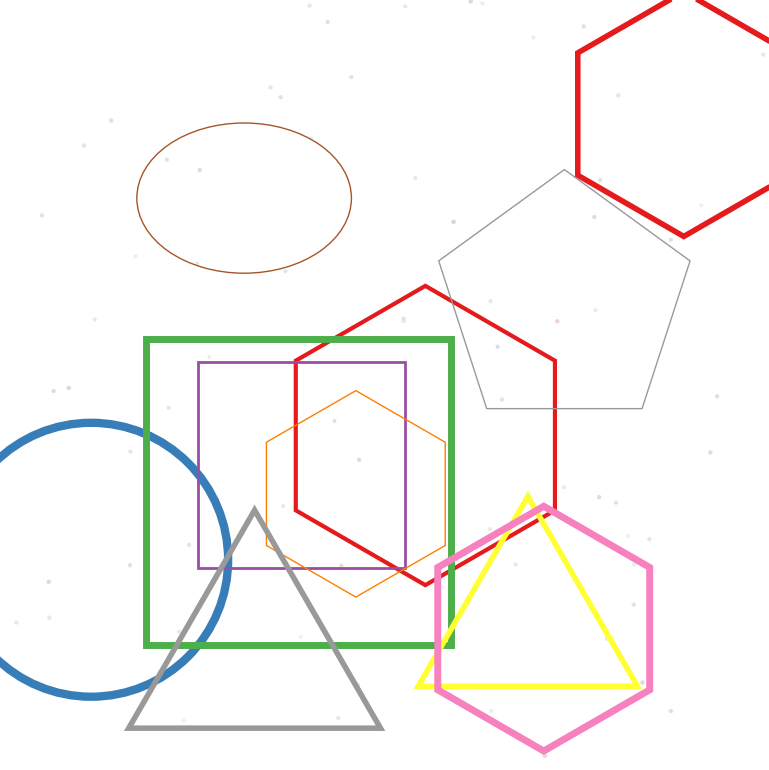[{"shape": "hexagon", "thickness": 2, "radius": 0.79, "center": [0.888, 0.852]}, {"shape": "hexagon", "thickness": 1.5, "radius": 0.97, "center": [0.552, 0.434]}, {"shape": "circle", "thickness": 3, "radius": 0.89, "center": [0.118, 0.273]}, {"shape": "square", "thickness": 2.5, "radius": 0.99, "center": [0.388, 0.361]}, {"shape": "square", "thickness": 1, "radius": 0.67, "center": [0.391, 0.396]}, {"shape": "hexagon", "thickness": 0.5, "radius": 0.67, "center": [0.462, 0.359]}, {"shape": "triangle", "thickness": 2, "radius": 0.82, "center": [0.686, 0.191]}, {"shape": "oval", "thickness": 0.5, "radius": 0.7, "center": [0.317, 0.743]}, {"shape": "hexagon", "thickness": 2.5, "radius": 0.79, "center": [0.706, 0.184]}, {"shape": "triangle", "thickness": 2, "radius": 0.94, "center": [0.331, 0.149]}, {"shape": "pentagon", "thickness": 0.5, "radius": 0.86, "center": [0.733, 0.608]}]